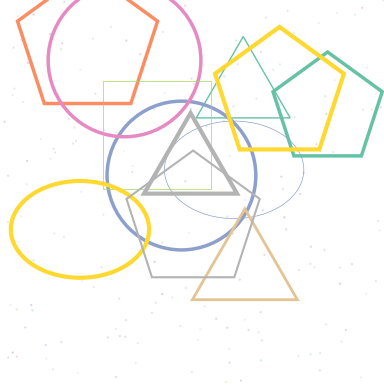[{"shape": "pentagon", "thickness": 2.5, "radius": 0.75, "center": [0.851, 0.716]}, {"shape": "triangle", "thickness": 1, "radius": 0.7, "center": [0.632, 0.764]}, {"shape": "pentagon", "thickness": 2.5, "radius": 0.96, "center": [0.227, 0.886]}, {"shape": "oval", "thickness": 0.5, "radius": 0.91, "center": [0.608, 0.559]}, {"shape": "circle", "thickness": 2.5, "radius": 0.97, "center": [0.471, 0.544]}, {"shape": "circle", "thickness": 2.5, "radius": 0.99, "center": [0.323, 0.843]}, {"shape": "square", "thickness": 0.5, "radius": 0.7, "center": [0.407, 0.649]}, {"shape": "oval", "thickness": 3, "radius": 0.9, "center": [0.208, 0.404]}, {"shape": "pentagon", "thickness": 3, "radius": 0.88, "center": [0.726, 0.754]}, {"shape": "triangle", "thickness": 2, "radius": 0.79, "center": [0.636, 0.3]}, {"shape": "pentagon", "thickness": 1.5, "radius": 0.91, "center": [0.502, 0.427]}, {"shape": "triangle", "thickness": 3, "radius": 0.7, "center": [0.495, 0.567]}]